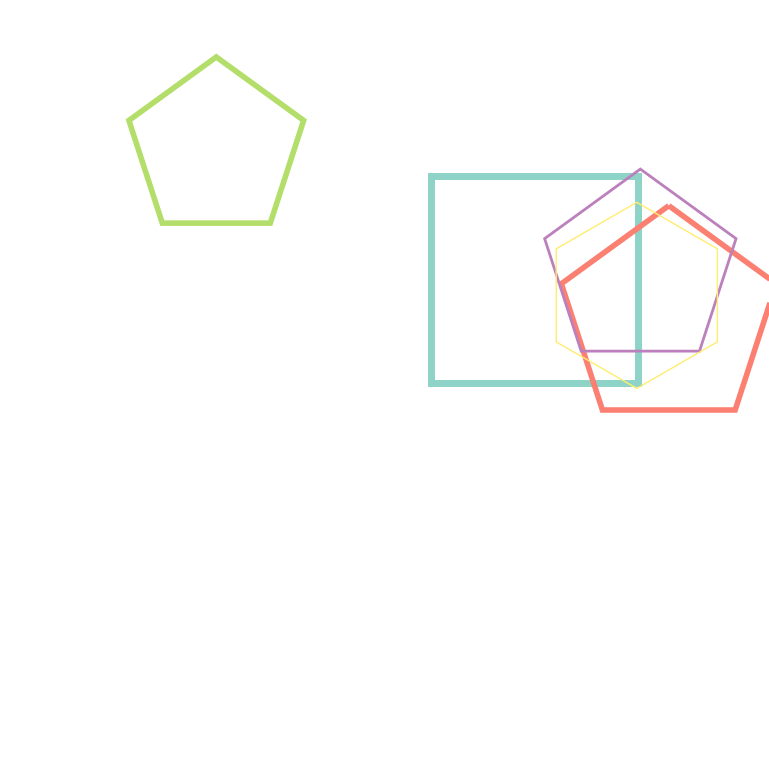[{"shape": "square", "thickness": 2.5, "radius": 0.67, "center": [0.694, 0.637]}, {"shape": "pentagon", "thickness": 2, "radius": 0.73, "center": [0.869, 0.586]}, {"shape": "pentagon", "thickness": 2, "radius": 0.6, "center": [0.281, 0.807]}, {"shape": "pentagon", "thickness": 1, "radius": 0.65, "center": [0.832, 0.65]}, {"shape": "hexagon", "thickness": 0.5, "radius": 0.6, "center": [0.827, 0.616]}]